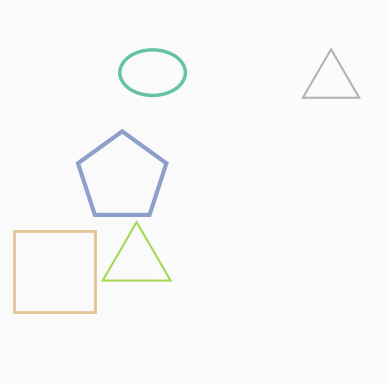[{"shape": "oval", "thickness": 2.5, "radius": 0.42, "center": [0.394, 0.811]}, {"shape": "pentagon", "thickness": 3, "radius": 0.6, "center": [0.315, 0.539]}, {"shape": "triangle", "thickness": 1.5, "radius": 0.51, "center": [0.353, 0.322]}, {"shape": "square", "thickness": 2, "radius": 0.53, "center": [0.14, 0.294]}, {"shape": "triangle", "thickness": 1.5, "radius": 0.42, "center": [0.854, 0.788]}]